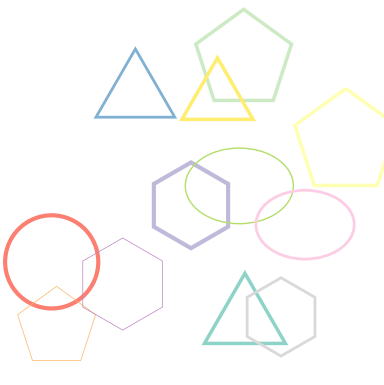[{"shape": "triangle", "thickness": 2.5, "radius": 0.61, "center": [0.636, 0.169]}, {"shape": "pentagon", "thickness": 2.5, "radius": 0.7, "center": [0.898, 0.631]}, {"shape": "hexagon", "thickness": 3, "radius": 0.56, "center": [0.496, 0.467]}, {"shape": "circle", "thickness": 3, "radius": 0.6, "center": [0.134, 0.32]}, {"shape": "triangle", "thickness": 2, "radius": 0.59, "center": [0.352, 0.755]}, {"shape": "pentagon", "thickness": 0.5, "radius": 0.53, "center": [0.147, 0.15]}, {"shape": "oval", "thickness": 1, "radius": 0.7, "center": [0.622, 0.517]}, {"shape": "oval", "thickness": 2, "radius": 0.64, "center": [0.792, 0.416]}, {"shape": "hexagon", "thickness": 2, "radius": 0.51, "center": [0.73, 0.177]}, {"shape": "hexagon", "thickness": 0.5, "radius": 0.6, "center": [0.319, 0.262]}, {"shape": "pentagon", "thickness": 2.5, "radius": 0.65, "center": [0.633, 0.845]}, {"shape": "triangle", "thickness": 2.5, "radius": 0.53, "center": [0.565, 0.743]}]